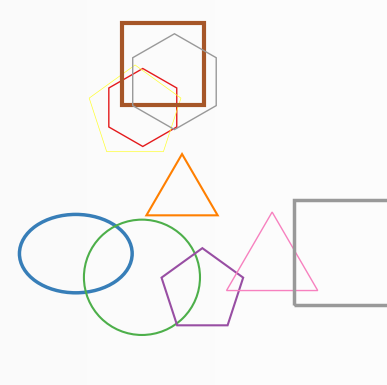[{"shape": "hexagon", "thickness": 1, "radius": 0.51, "center": [0.368, 0.721]}, {"shape": "oval", "thickness": 2.5, "radius": 0.73, "center": [0.196, 0.341]}, {"shape": "circle", "thickness": 1.5, "radius": 0.75, "center": [0.366, 0.28]}, {"shape": "pentagon", "thickness": 1.5, "radius": 0.55, "center": [0.522, 0.245]}, {"shape": "triangle", "thickness": 1.5, "radius": 0.53, "center": [0.47, 0.494]}, {"shape": "pentagon", "thickness": 0.5, "radius": 0.62, "center": [0.349, 0.707]}, {"shape": "square", "thickness": 3, "radius": 0.53, "center": [0.421, 0.835]}, {"shape": "triangle", "thickness": 1, "radius": 0.68, "center": [0.702, 0.313]}, {"shape": "hexagon", "thickness": 1, "radius": 0.62, "center": [0.45, 0.788]}, {"shape": "square", "thickness": 2.5, "radius": 0.68, "center": [0.895, 0.345]}]